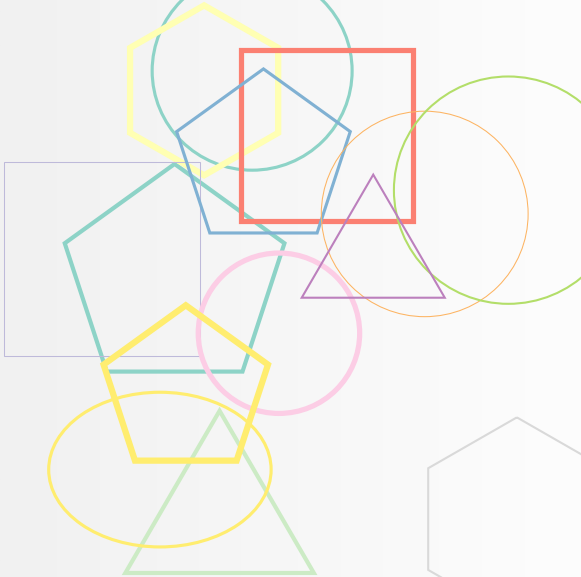[{"shape": "pentagon", "thickness": 2, "radius": 0.99, "center": [0.3, 0.516]}, {"shape": "circle", "thickness": 1.5, "radius": 0.86, "center": [0.434, 0.876]}, {"shape": "hexagon", "thickness": 3, "radius": 0.74, "center": [0.351, 0.843]}, {"shape": "square", "thickness": 0.5, "radius": 0.84, "center": [0.175, 0.55]}, {"shape": "square", "thickness": 2.5, "radius": 0.74, "center": [0.563, 0.764]}, {"shape": "pentagon", "thickness": 1.5, "radius": 0.79, "center": [0.453, 0.723]}, {"shape": "circle", "thickness": 0.5, "radius": 0.89, "center": [0.731, 0.629]}, {"shape": "circle", "thickness": 1, "radius": 0.98, "center": [0.875, 0.67]}, {"shape": "circle", "thickness": 2.5, "radius": 0.69, "center": [0.48, 0.422]}, {"shape": "hexagon", "thickness": 1, "radius": 0.88, "center": [0.889, 0.1]}, {"shape": "triangle", "thickness": 1, "radius": 0.71, "center": [0.642, 0.555]}, {"shape": "triangle", "thickness": 2, "radius": 0.94, "center": [0.378, 0.101]}, {"shape": "pentagon", "thickness": 3, "radius": 0.74, "center": [0.32, 0.322]}, {"shape": "oval", "thickness": 1.5, "radius": 0.96, "center": [0.275, 0.186]}]